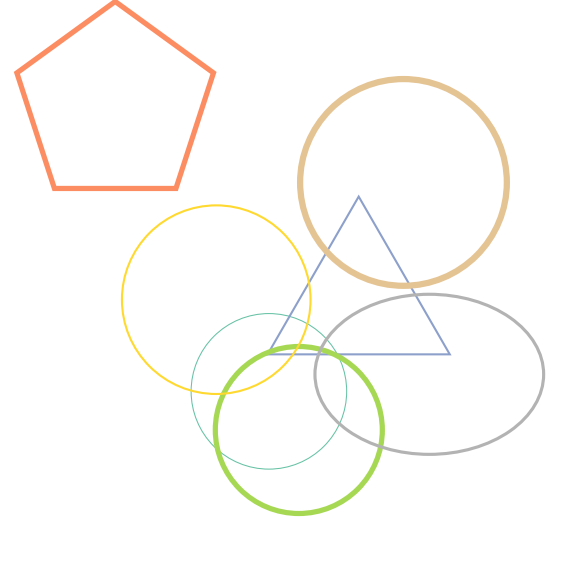[{"shape": "circle", "thickness": 0.5, "radius": 0.67, "center": [0.466, 0.321]}, {"shape": "pentagon", "thickness": 2.5, "radius": 0.89, "center": [0.199, 0.818]}, {"shape": "triangle", "thickness": 1, "radius": 0.91, "center": [0.621, 0.477]}, {"shape": "circle", "thickness": 2.5, "radius": 0.72, "center": [0.517, 0.255]}, {"shape": "circle", "thickness": 1, "radius": 0.82, "center": [0.374, 0.48]}, {"shape": "circle", "thickness": 3, "radius": 0.89, "center": [0.699, 0.683]}, {"shape": "oval", "thickness": 1.5, "radius": 0.99, "center": [0.743, 0.351]}]